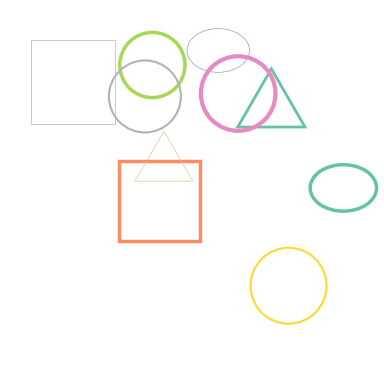[{"shape": "oval", "thickness": 2.5, "radius": 0.43, "center": [0.892, 0.512]}, {"shape": "triangle", "thickness": 2, "radius": 0.5, "center": [0.705, 0.72]}, {"shape": "square", "thickness": 2.5, "radius": 0.52, "center": [0.414, 0.478]}, {"shape": "oval", "thickness": 0.5, "radius": 0.41, "center": [0.567, 0.869]}, {"shape": "circle", "thickness": 3, "radius": 0.48, "center": [0.619, 0.757]}, {"shape": "circle", "thickness": 2.5, "radius": 0.42, "center": [0.396, 0.831]}, {"shape": "circle", "thickness": 1.5, "radius": 0.49, "center": [0.749, 0.258]}, {"shape": "triangle", "thickness": 0.5, "radius": 0.43, "center": [0.426, 0.573]}, {"shape": "circle", "thickness": 1.5, "radius": 0.47, "center": [0.376, 0.749]}, {"shape": "square", "thickness": 0.5, "radius": 0.55, "center": [0.19, 0.787]}]